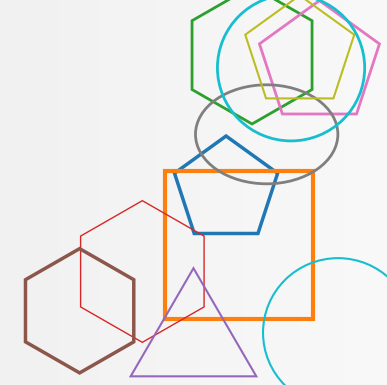[{"shape": "pentagon", "thickness": 2.5, "radius": 0.7, "center": [0.583, 0.507]}, {"shape": "square", "thickness": 3, "radius": 0.96, "center": [0.617, 0.364]}, {"shape": "hexagon", "thickness": 2, "radius": 0.89, "center": [0.65, 0.857]}, {"shape": "hexagon", "thickness": 1, "radius": 0.92, "center": [0.367, 0.295]}, {"shape": "triangle", "thickness": 1.5, "radius": 0.94, "center": [0.499, 0.116]}, {"shape": "hexagon", "thickness": 2.5, "radius": 0.81, "center": [0.205, 0.193]}, {"shape": "pentagon", "thickness": 2, "radius": 0.81, "center": [0.824, 0.836]}, {"shape": "oval", "thickness": 2, "radius": 0.92, "center": [0.688, 0.651]}, {"shape": "pentagon", "thickness": 1.5, "radius": 0.74, "center": [0.774, 0.864]}, {"shape": "circle", "thickness": 2, "radius": 0.95, "center": [0.751, 0.824]}, {"shape": "circle", "thickness": 1.5, "radius": 0.97, "center": [0.872, 0.136]}]